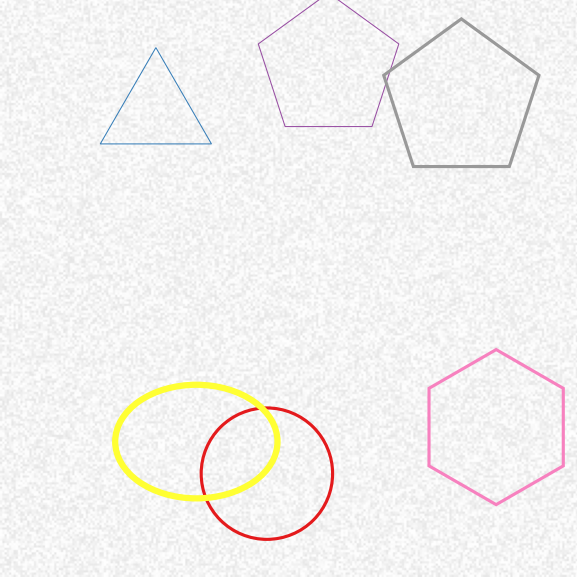[{"shape": "circle", "thickness": 1.5, "radius": 0.57, "center": [0.462, 0.179]}, {"shape": "triangle", "thickness": 0.5, "radius": 0.56, "center": [0.27, 0.806]}, {"shape": "pentagon", "thickness": 0.5, "radius": 0.64, "center": [0.569, 0.884]}, {"shape": "oval", "thickness": 3, "radius": 0.7, "center": [0.34, 0.235]}, {"shape": "hexagon", "thickness": 1.5, "radius": 0.67, "center": [0.859, 0.26]}, {"shape": "pentagon", "thickness": 1.5, "radius": 0.71, "center": [0.799, 0.825]}]